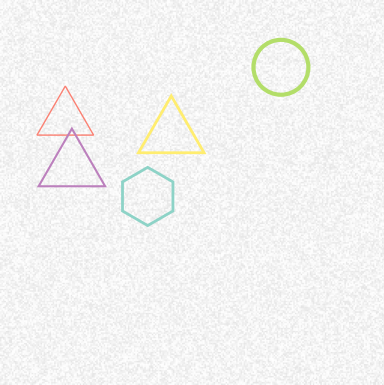[{"shape": "hexagon", "thickness": 2, "radius": 0.38, "center": [0.384, 0.49]}, {"shape": "triangle", "thickness": 1, "radius": 0.42, "center": [0.17, 0.692]}, {"shape": "circle", "thickness": 3, "radius": 0.36, "center": [0.73, 0.825]}, {"shape": "triangle", "thickness": 1.5, "radius": 0.5, "center": [0.187, 0.566]}, {"shape": "triangle", "thickness": 2, "radius": 0.49, "center": [0.445, 0.652]}]